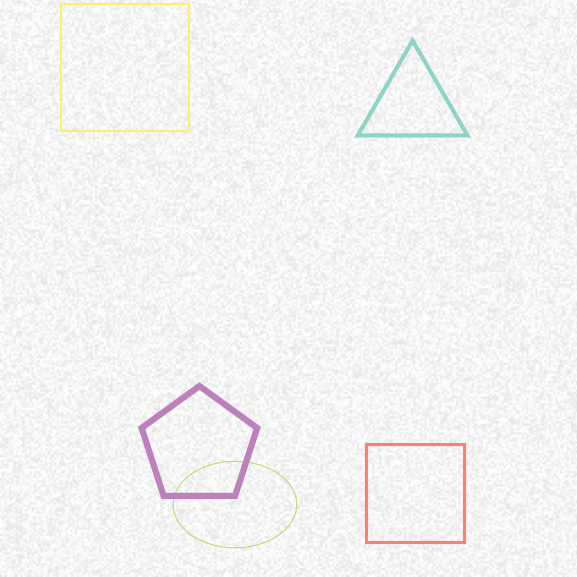[{"shape": "triangle", "thickness": 2, "radius": 0.55, "center": [0.715, 0.819]}, {"shape": "square", "thickness": 1.5, "radius": 0.42, "center": [0.719, 0.146]}, {"shape": "oval", "thickness": 0.5, "radius": 0.53, "center": [0.407, 0.125]}, {"shape": "pentagon", "thickness": 3, "radius": 0.53, "center": [0.345, 0.225]}, {"shape": "square", "thickness": 1, "radius": 0.55, "center": [0.217, 0.882]}]